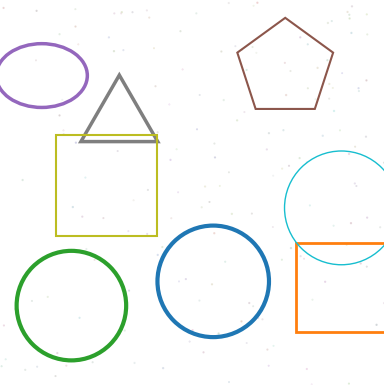[{"shape": "circle", "thickness": 3, "radius": 0.72, "center": [0.554, 0.269]}, {"shape": "square", "thickness": 2, "radius": 0.57, "center": [0.884, 0.253]}, {"shape": "circle", "thickness": 3, "radius": 0.71, "center": [0.185, 0.206]}, {"shape": "oval", "thickness": 2.5, "radius": 0.59, "center": [0.109, 0.804]}, {"shape": "pentagon", "thickness": 1.5, "radius": 0.65, "center": [0.741, 0.823]}, {"shape": "triangle", "thickness": 2.5, "radius": 0.58, "center": [0.31, 0.69]}, {"shape": "square", "thickness": 1.5, "radius": 0.65, "center": [0.276, 0.518]}, {"shape": "circle", "thickness": 1, "radius": 0.74, "center": [0.887, 0.46]}]